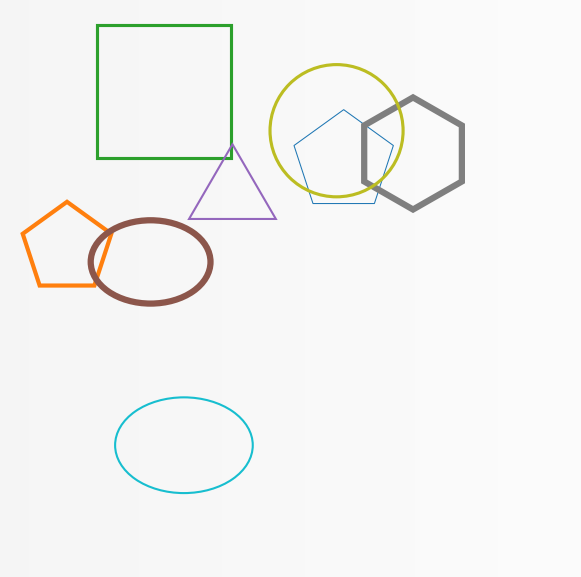[{"shape": "pentagon", "thickness": 0.5, "radius": 0.45, "center": [0.591, 0.719]}, {"shape": "pentagon", "thickness": 2, "radius": 0.4, "center": [0.115, 0.57]}, {"shape": "square", "thickness": 1.5, "radius": 0.58, "center": [0.281, 0.841]}, {"shape": "triangle", "thickness": 1, "radius": 0.43, "center": [0.4, 0.663]}, {"shape": "oval", "thickness": 3, "radius": 0.52, "center": [0.259, 0.546]}, {"shape": "hexagon", "thickness": 3, "radius": 0.49, "center": [0.711, 0.733]}, {"shape": "circle", "thickness": 1.5, "radius": 0.57, "center": [0.579, 0.773]}, {"shape": "oval", "thickness": 1, "radius": 0.59, "center": [0.316, 0.228]}]